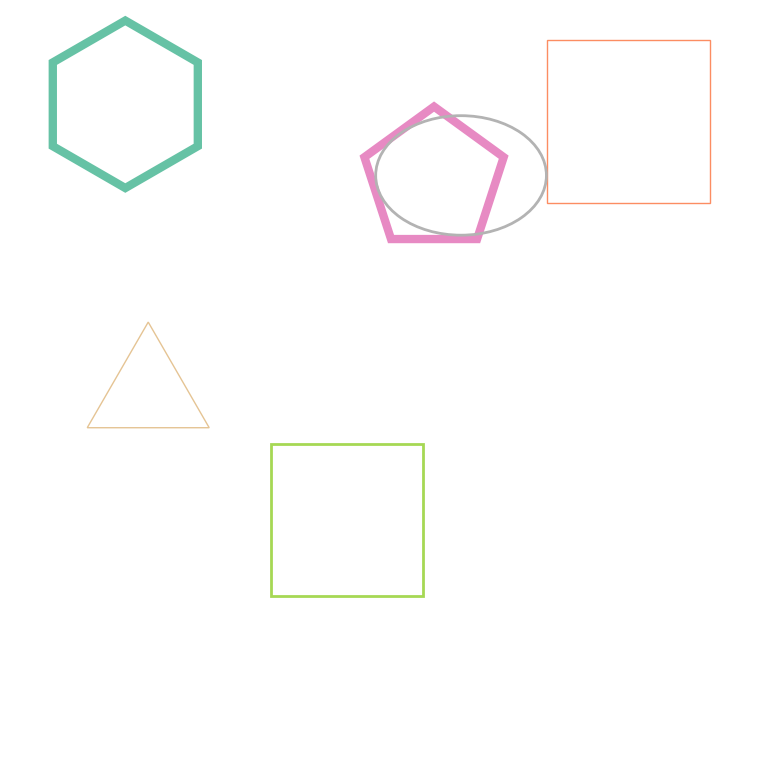[{"shape": "hexagon", "thickness": 3, "radius": 0.54, "center": [0.163, 0.865]}, {"shape": "square", "thickness": 0.5, "radius": 0.53, "center": [0.816, 0.842]}, {"shape": "pentagon", "thickness": 3, "radius": 0.48, "center": [0.564, 0.766]}, {"shape": "square", "thickness": 1, "radius": 0.49, "center": [0.451, 0.325]}, {"shape": "triangle", "thickness": 0.5, "radius": 0.46, "center": [0.193, 0.49]}, {"shape": "oval", "thickness": 1, "radius": 0.55, "center": [0.599, 0.772]}]